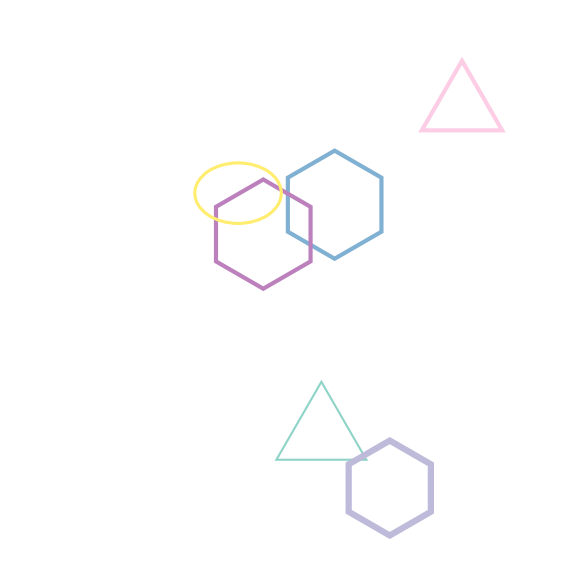[{"shape": "triangle", "thickness": 1, "radius": 0.45, "center": [0.557, 0.248]}, {"shape": "hexagon", "thickness": 3, "radius": 0.41, "center": [0.675, 0.154]}, {"shape": "hexagon", "thickness": 2, "radius": 0.47, "center": [0.579, 0.645]}, {"shape": "triangle", "thickness": 2, "radius": 0.4, "center": [0.8, 0.814]}, {"shape": "hexagon", "thickness": 2, "radius": 0.47, "center": [0.456, 0.594]}, {"shape": "oval", "thickness": 1.5, "radius": 0.37, "center": [0.412, 0.665]}]